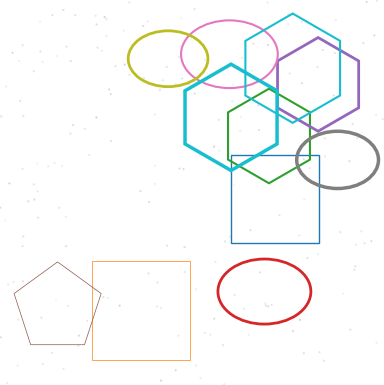[{"shape": "square", "thickness": 1, "radius": 0.57, "center": [0.714, 0.484]}, {"shape": "square", "thickness": 0.5, "radius": 0.64, "center": [0.366, 0.193]}, {"shape": "hexagon", "thickness": 1.5, "radius": 0.61, "center": [0.699, 0.647]}, {"shape": "oval", "thickness": 2, "radius": 0.6, "center": [0.687, 0.243]}, {"shape": "hexagon", "thickness": 2, "radius": 0.61, "center": [0.826, 0.781]}, {"shape": "pentagon", "thickness": 0.5, "radius": 0.59, "center": [0.15, 0.201]}, {"shape": "oval", "thickness": 1.5, "radius": 0.63, "center": [0.596, 0.859]}, {"shape": "oval", "thickness": 2.5, "radius": 0.53, "center": [0.877, 0.585]}, {"shape": "oval", "thickness": 2, "radius": 0.52, "center": [0.437, 0.847]}, {"shape": "hexagon", "thickness": 2.5, "radius": 0.69, "center": [0.6, 0.695]}, {"shape": "hexagon", "thickness": 1.5, "radius": 0.71, "center": [0.76, 0.823]}]